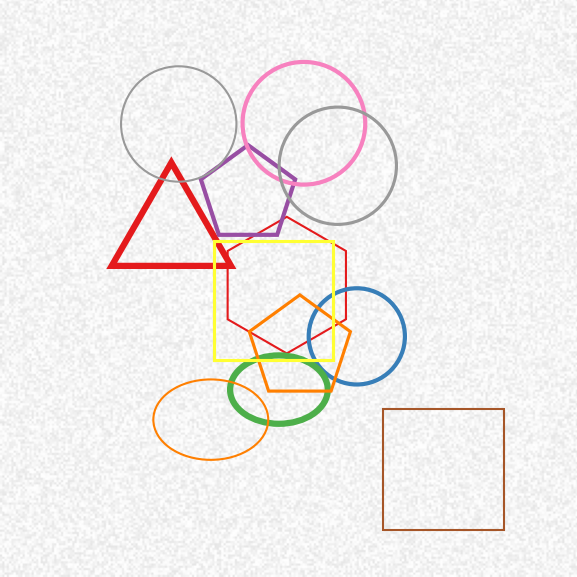[{"shape": "triangle", "thickness": 3, "radius": 0.6, "center": [0.297, 0.598]}, {"shape": "hexagon", "thickness": 1, "radius": 0.59, "center": [0.497, 0.505]}, {"shape": "circle", "thickness": 2, "radius": 0.42, "center": [0.618, 0.417]}, {"shape": "oval", "thickness": 3, "radius": 0.42, "center": [0.483, 0.325]}, {"shape": "pentagon", "thickness": 2, "radius": 0.43, "center": [0.429, 0.662]}, {"shape": "pentagon", "thickness": 1.5, "radius": 0.46, "center": [0.519, 0.396]}, {"shape": "oval", "thickness": 1, "radius": 0.5, "center": [0.365, 0.272]}, {"shape": "square", "thickness": 1.5, "radius": 0.52, "center": [0.473, 0.479]}, {"shape": "square", "thickness": 1, "radius": 0.53, "center": [0.768, 0.186]}, {"shape": "circle", "thickness": 2, "radius": 0.53, "center": [0.526, 0.786]}, {"shape": "circle", "thickness": 1, "radius": 0.5, "center": [0.31, 0.784]}, {"shape": "circle", "thickness": 1.5, "radius": 0.51, "center": [0.585, 0.712]}]